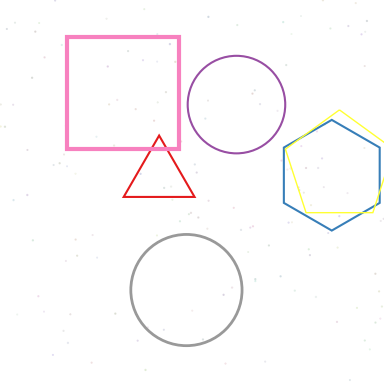[{"shape": "triangle", "thickness": 1.5, "radius": 0.53, "center": [0.413, 0.542]}, {"shape": "hexagon", "thickness": 1.5, "radius": 0.72, "center": [0.862, 0.545]}, {"shape": "circle", "thickness": 1.5, "radius": 0.63, "center": [0.614, 0.728]}, {"shape": "pentagon", "thickness": 1, "radius": 0.74, "center": [0.882, 0.567]}, {"shape": "square", "thickness": 3, "radius": 0.73, "center": [0.319, 0.758]}, {"shape": "circle", "thickness": 2, "radius": 0.72, "center": [0.484, 0.247]}]